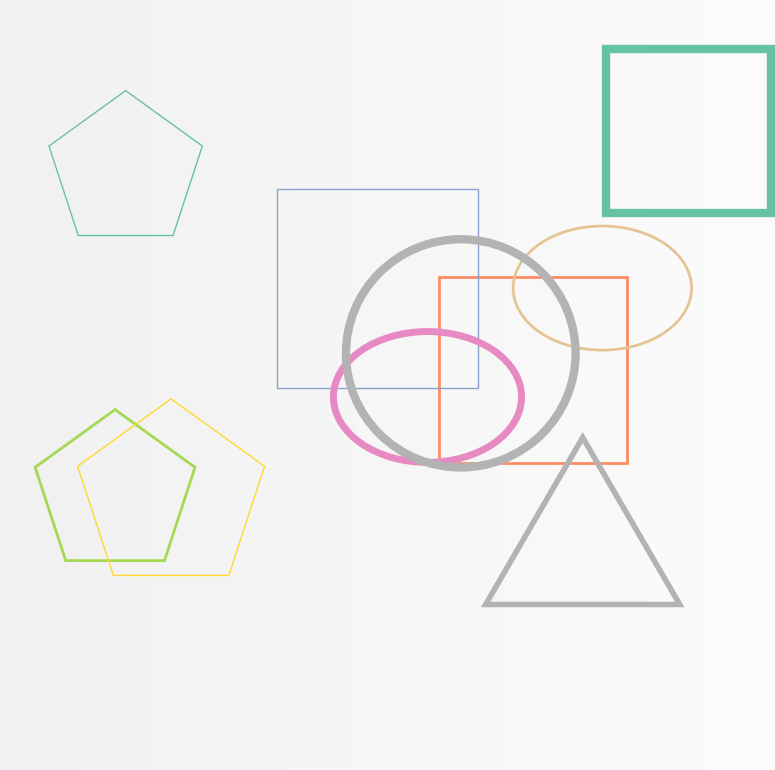[{"shape": "pentagon", "thickness": 0.5, "radius": 0.52, "center": [0.162, 0.778]}, {"shape": "square", "thickness": 3, "radius": 0.53, "center": [0.889, 0.83]}, {"shape": "square", "thickness": 1, "radius": 0.61, "center": [0.688, 0.52]}, {"shape": "square", "thickness": 0.5, "radius": 0.65, "center": [0.487, 0.625]}, {"shape": "oval", "thickness": 2.5, "radius": 0.61, "center": [0.552, 0.484]}, {"shape": "pentagon", "thickness": 1, "radius": 0.54, "center": [0.148, 0.36]}, {"shape": "pentagon", "thickness": 0.5, "radius": 0.63, "center": [0.221, 0.355]}, {"shape": "oval", "thickness": 1, "radius": 0.58, "center": [0.777, 0.626]}, {"shape": "circle", "thickness": 3, "radius": 0.74, "center": [0.595, 0.541]}, {"shape": "triangle", "thickness": 2, "radius": 0.72, "center": [0.752, 0.287]}]